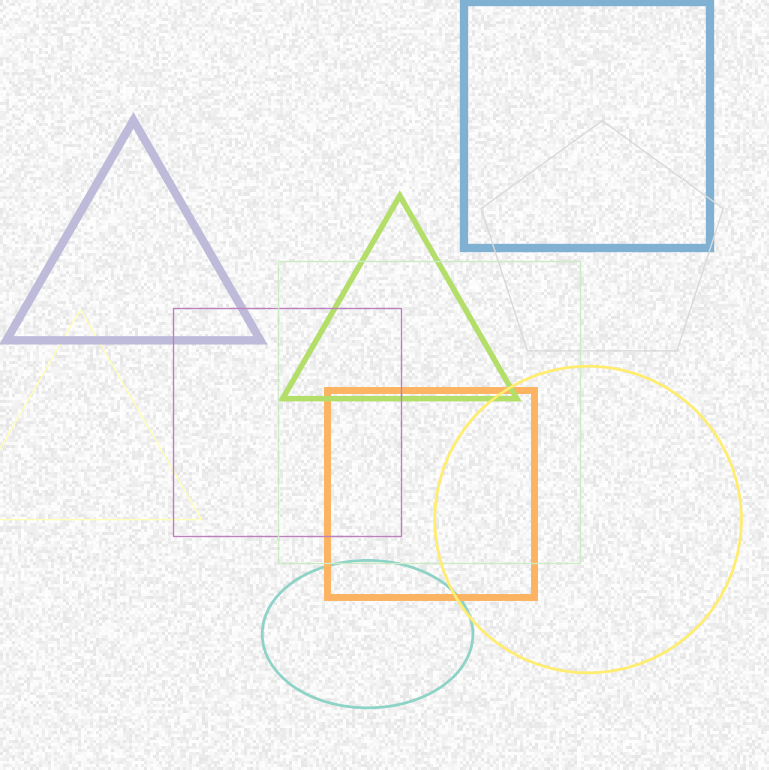[{"shape": "oval", "thickness": 1, "radius": 0.68, "center": [0.477, 0.176]}, {"shape": "triangle", "thickness": 0.5, "radius": 0.91, "center": [0.104, 0.416]}, {"shape": "triangle", "thickness": 3, "radius": 0.95, "center": [0.173, 0.653]}, {"shape": "square", "thickness": 3, "radius": 0.8, "center": [0.762, 0.837]}, {"shape": "square", "thickness": 2.5, "radius": 0.67, "center": [0.559, 0.359]}, {"shape": "triangle", "thickness": 2, "radius": 0.88, "center": [0.519, 0.57]}, {"shape": "pentagon", "thickness": 0.5, "radius": 0.83, "center": [0.782, 0.678]}, {"shape": "square", "thickness": 0.5, "radius": 0.74, "center": [0.373, 0.452]}, {"shape": "square", "thickness": 0.5, "radius": 0.98, "center": [0.558, 0.464]}, {"shape": "circle", "thickness": 1, "radius": 1.0, "center": [0.764, 0.325]}]